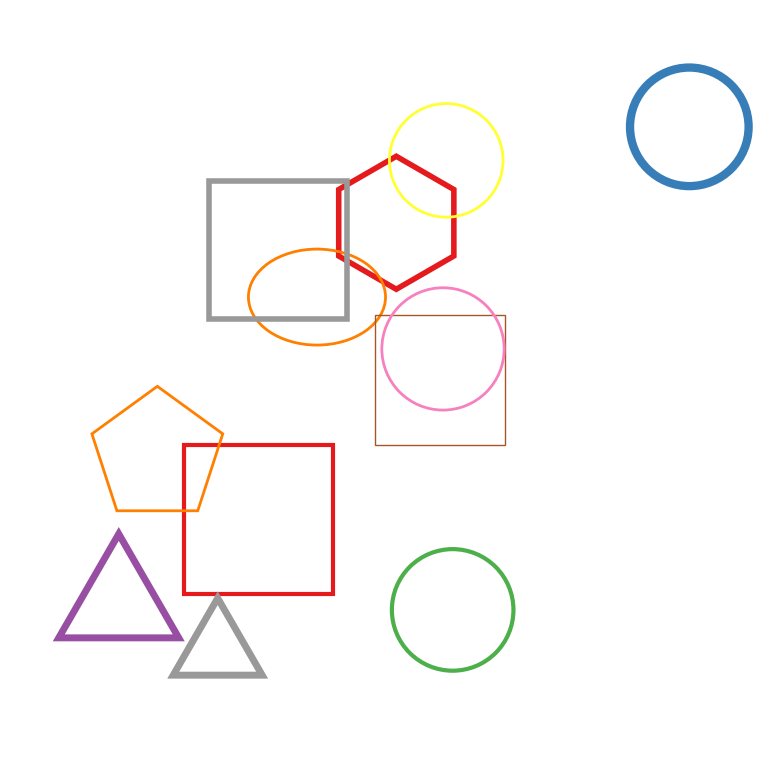[{"shape": "hexagon", "thickness": 2, "radius": 0.43, "center": [0.515, 0.711]}, {"shape": "square", "thickness": 1.5, "radius": 0.49, "center": [0.335, 0.325]}, {"shape": "circle", "thickness": 3, "radius": 0.38, "center": [0.895, 0.835]}, {"shape": "circle", "thickness": 1.5, "radius": 0.39, "center": [0.588, 0.208]}, {"shape": "triangle", "thickness": 2.5, "radius": 0.45, "center": [0.154, 0.217]}, {"shape": "pentagon", "thickness": 1, "radius": 0.45, "center": [0.204, 0.409]}, {"shape": "oval", "thickness": 1, "radius": 0.45, "center": [0.412, 0.614]}, {"shape": "circle", "thickness": 1, "radius": 0.37, "center": [0.58, 0.792]}, {"shape": "square", "thickness": 0.5, "radius": 0.42, "center": [0.572, 0.506]}, {"shape": "circle", "thickness": 1, "radius": 0.4, "center": [0.575, 0.547]}, {"shape": "triangle", "thickness": 2.5, "radius": 0.33, "center": [0.283, 0.157]}, {"shape": "square", "thickness": 2, "radius": 0.45, "center": [0.362, 0.675]}]